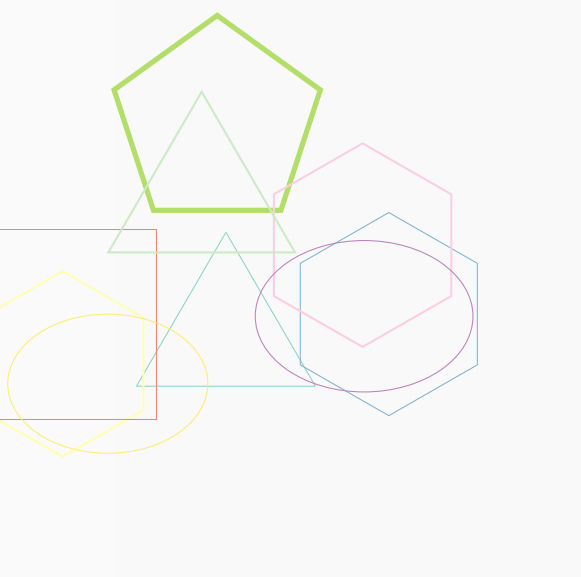[{"shape": "triangle", "thickness": 0.5, "radius": 0.89, "center": [0.389, 0.419]}, {"shape": "hexagon", "thickness": 1, "radius": 0.8, "center": [0.108, 0.369]}, {"shape": "square", "thickness": 0.5, "radius": 0.82, "center": [0.104, 0.438]}, {"shape": "hexagon", "thickness": 0.5, "radius": 0.88, "center": [0.669, 0.455]}, {"shape": "pentagon", "thickness": 2.5, "radius": 0.93, "center": [0.374, 0.786]}, {"shape": "hexagon", "thickness": 1, "radius": 0.88, "center": [0.624, 0.575]}, {"shape": "oval", "thickness": 0.5, "radius": 0.94, "center": [0.626, 0.452]}, {"shape": "triangle", "thickness": 1, "radius": 0.93, "center": [0.347, 0.655]}, {"shape": "oval", "thickness": 0.5, "radius": 0.86, "center": [0.185, 0.335]}]